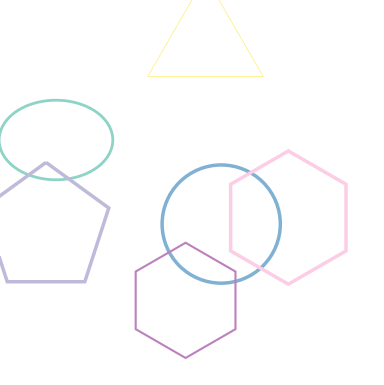[{"shape": "oval", "thickness": 2, "radius": 0.74, "center": [0.145, 0.636]}, {"shape": "pentagon", "thickness": 2.5, "radius": 0.86, "center": [0.12, 0.407]}, {"shape": "circle", "thickness": 2.5, "radius": 0.77, "center": [0.575, 0.418]}, {"shape": "hexagon", "thickness": 2.5, "radius": 0.87, "center": [0.749, 0.435]}, {"shape": "hexagon", "thickness": 1.5, "radius": 0.75, "center": [0.482, 0.22]}, {"shape": "triangle", "thickness": 0.5, "radius": 0.87, "center": [0.534, 0.888]}]